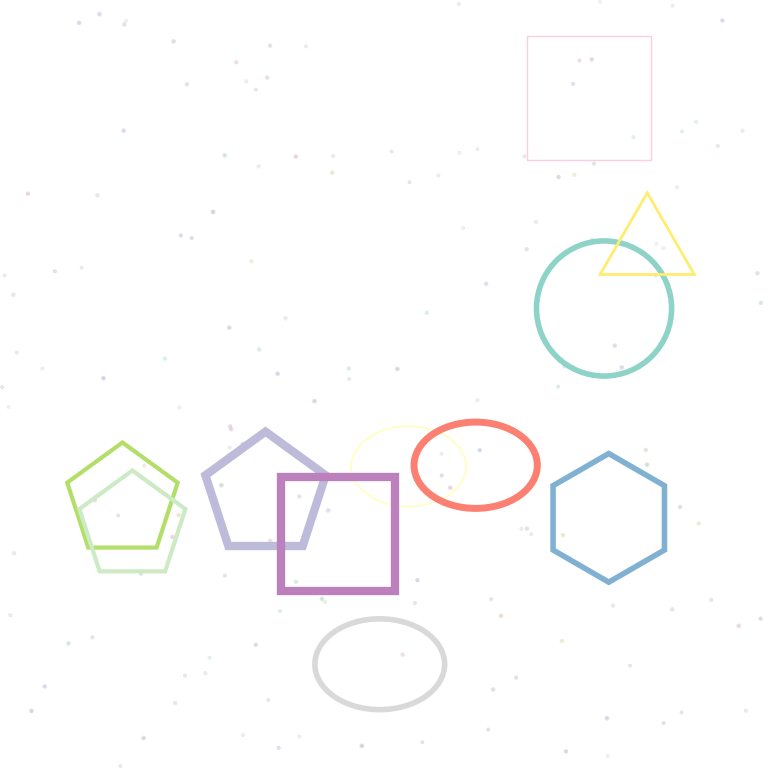[{"shape": "circle", "thickness": 2, "radius": 0.44, "center": [0.784, 0.599]}, {"shape": "oval", "thickness": 0.5, "radius": 0.37, "center": [0.531, 0.394]}, {"shape": "pentagon", "thickness": 3, "radius": 0.41, "center": [0.345, 0.357]}, {"shape": "oval", "thickness": 2.5, "radius": 0.4, "center": [0.618, 0.396]}, {"shape": "hexagon", "thickness": 2, "radius": 0.42, "center": [0.791, 0.327]}, {"shape": "pentagon", "thickness": 1.5, "radius": 0.38, "center": [0.159, 0.35]}, {"shape": "square", "thickness": 0.5, "radius": 0.4, "center": [0.765, 0.872]}, {"shape": "oval", "thickness": 2, "radius": 0.42, "center": [0.493, 0.137]}, {"shape": "square", "thickness": 3, "radius": 0.37, "center": [0.439, 0.307]}, {"shape": "pentagon", "thickness": 1.5, "radius": 0.36, "center": [0.172, 0.317]}, {"shape": "triangle", "thickness": 1, "radius": 0.35, "center": [0.841, 0.679]}]